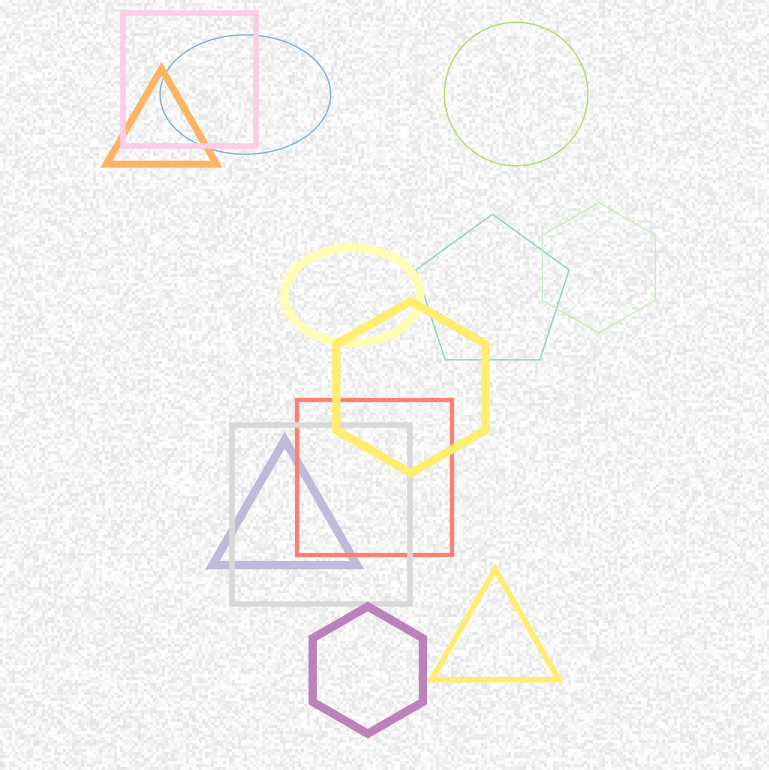[{"shape": "pentagon", "thickness": 0.5, "radius": 0.52, "center": [0.64, 0.617]}, {"shape": "oval", "thickness": 3, "radius": 0.44, "center": [0.458, 0.616]}, {"shape": "triangle", "thickness": 3, "radius": 0.54, "center": [0.37, 0.32]}, {"shape": "square", "thickness": 1.5, "radius": 0.5, "center": [0.486, 0.38]}, {"shape": "oval", "thickness": 0.5, "radius": 0.55, "center": [0.319, 0.877]}, {"shape": "triangle", "thickness": 2.5, "radius": 0.41, "center": [0.21, 0.828]}, {"shape": "circle", "thickness": 0.5, "radius": 0.47, "center": [0.67, 0.878]}, {"shape": "square", "thickness": 2, "radius": 0.43, "center": [0.246, 0.897]}, {"shape": "square", "thickness": 2, "radius": 0.58, "center": [0.417, 0.332]}, {"shape": "hexagon", "thickness": 3, "radius": 0.41, "center": [0.478, 0.13]}, {"shape": "hexagon", "thickness": 0.5, "radius": 0.42, "center": [0.778, 0.652]}, {"shape": "triangle", "thickness": 2, "radius": 0.48, "center": [0.643, 0.165]}, {"shape": "hexagon", "thickness": 3, "radius": 0.56, "center": [0.534, 0.497]}]